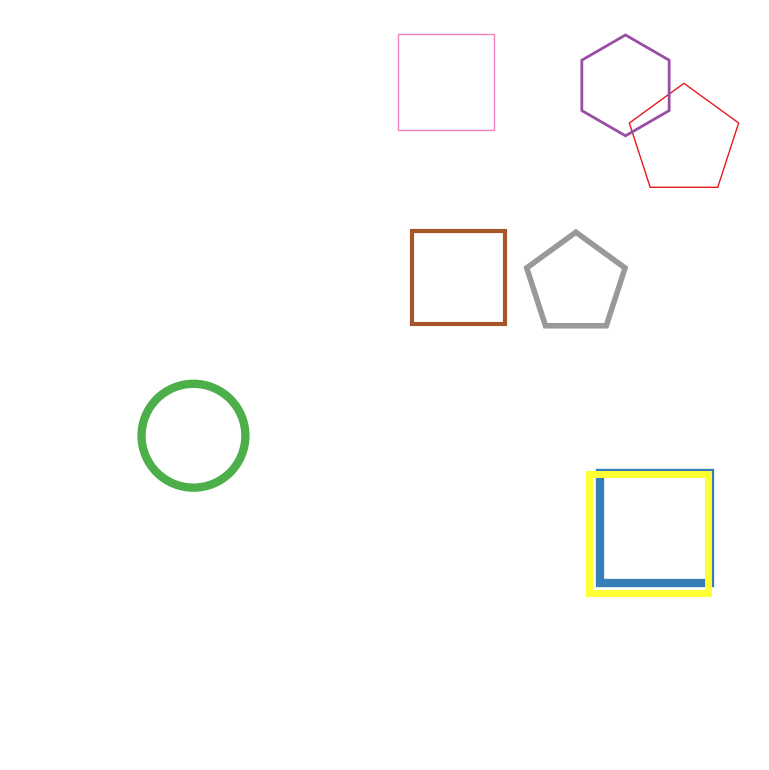[{"shape": "pentagon", "thickness": 0.5, "radius": 0.37, "center": [0.888, 0.817]}, {"shape": "square", "thickness": 3, "radius": 0.36, "center": [0.85, 0.314]}, {"shape": "circle", "thickness": 3, "radius": 0.34, "center": [0.251, 0.434]}, {"shape": "hexagon", "thickness": 1, "radius": 0.33, "center": [0.812, 0.889]}, {"shape": "square", "thickness": 2.5, "radius": 0.39, "center": [0.842, 0.307]}, {"shape": "square", "thickness": 1.5, "radius": 0.3, "center": [0.596, 0.64]}, {"shape": "square", "thickness": 0.5, "radius": 0.31, "center": [0.579, 0.894]}, {"shape": "pentagon", "thickness": 2, "radius": 0.34, "center": [0.748, 0.631]}]